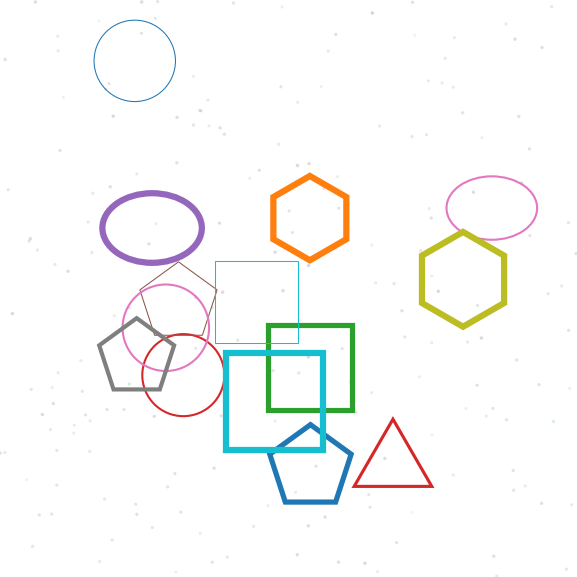[{"shape": "pentagon", "thickness": 2.5, "radius": 0.37, "center": [0.538, 0.19]}, {"shape": "circle", "thickness": 0.5, "radius": 0.35, "center": [0.233, 0.894]}, {"shape": "hexagon", "thickness": 3, "radius": 0.36, "center": [0.537, 0.621]}, {"shape": "square", "thickness": 2.5, "radius": 0.37, "center": [0.537, 0.363]}, {"shape": "circle", "thickness": 1, "radius": 0.36, "center": [0.317, 0.35]}, {"shape": "triangle", "thickness": 1.5, "radius": 0.39, "center": [0.68, 0.196]}, {"shape": "oval", "thickness": 3, "radius": 0.43, "center": [0.263, 0.604]}, {"shape": "pentagon", "thickness": 0.5, "radius": 0.35, "center": [0.309, 0.475]}, {"shape": "oval", "thickness": 1, "radius": 0.39, "center": [0.852, 0.639]}, {"shape": "circle", "thickness": 1, "radius": 0.37, "center": [0.287, 0.432]}, {"shape": "pentagon", "thickness": 2, "radius": 0.34, "center": [0.237, 0.38]}, {"shape": "hexagon", "thickness": 3, "radius": 0.41, "center": [0.802, 0.515]}, {"shape": "square", "thickness": 3, "radius": 0.42, "center": [0.475, 0.304]}, {"shape": "square", "thickness": 0.5, "radius": 0.36, "center": [0.444, 0.477]}]